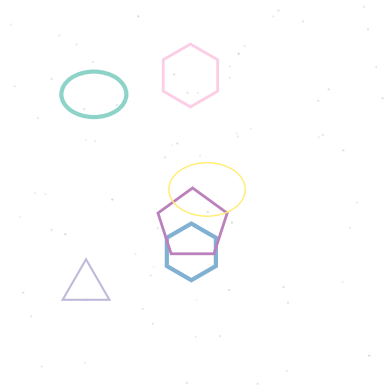[{"shape": "oval", "thickness": 3, "radius": 0.42, "center": [0.244, 0.755]}, {"shape": "triangle", "thickness": 1.5, "radius": 0.35, "center": [0.223, 0.256]}, {"shape": "hexagon", "thickness": 3, "radius": 0.37, "center": [0.497, 0.346]}, {"shape": "hexagon", "thickness": 2, "radius": 0.41, "center": [0.495, 0.804]}, {"shape": "pentagon", "thickness": 2, "radius": 0.47, "center": [0.5, 0.417]}, {"shape": "oval", "thickness": 1, "radius": 0.5, "center": [0.538, 0.508]}]